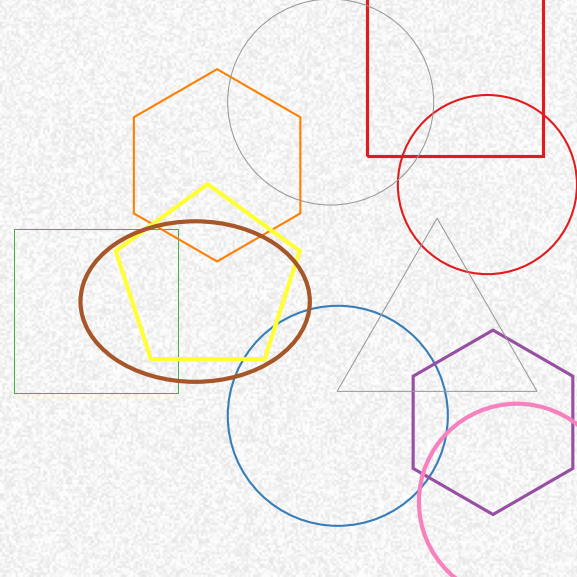[{"shape": "circle", "thickness": 1, "radius": 0.78, "center": [0.844, 0.679]}, {"shape": "square", "thickness": 1.5, "radius": 0.76, "center": [0.787, 0.881]}, {"shape": "circle", "thickness": 1, "radius": 0.95, "center": [0.585, 0.279]}, {"shape": "square", "thickness": 0.5, "radius": 0.71, "center": [0.167, 0.461]}, {"shape": "hexagon", "thickness": 1.5, "radius": 0.8, "center": [0.854, 0.268]}, {"shape": "hexagon", "thickness": 1, "radius": 0.83, "center": [0.376, 0.713]}, {"shape": "pentagon", "thickness": 2, "radius": 0.84, "center": [0.36, 0.513]}, {"shape": "oval", "thickness": 2, "radius": 0.99, "center": [0.338, 0.477]}, {"shape": "circle", "thickness": 2, "radius": 0.85, "center": [0.895, 0.13]}, {"shape": "triangle", "thickness": 0.5, "radius": 1.0, "center": [0.757, 0.421]}, {"shape": "circle", "thickness": 0.5, "radius": 0.89, "center": [0.573, 0.822]}]